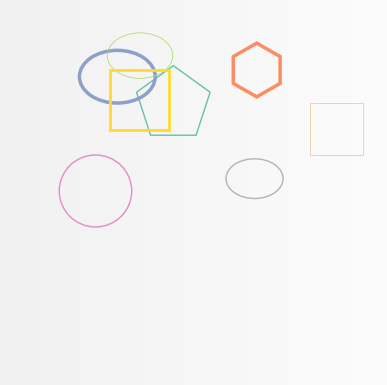[{"shape": "pentagon", "thickness": 1, "radius": 0.5, "center": [0.447, 0.73]}, {"shape": "hexagon", "thickness": 2.5, "radius": 0.35, "center": [0.662, 0.818]}, {"shape": "oval", "thickness": 2.5, "radius": 0.49, "center": [0.303, 0.801]}, {"shape": "circle", "thickness": 1, "radius": 0.47, "center": [0.246, 0.504]}, {"shape": "oval", "thickness": 0.5, "radius": 0.42, "center": [0.361, 0.856]}, {"shape": "square", "thickness": 2, "radius": 0.39, "center": [0.36, 0.74]}, {"shape": "square", "thickness": 0.5, "radius": 0.34, "center": [0.869, 0.665]}, {"shape": "oval", "thickness": 1, "radius": 0.37, "center": [0.657, 0.536]}]